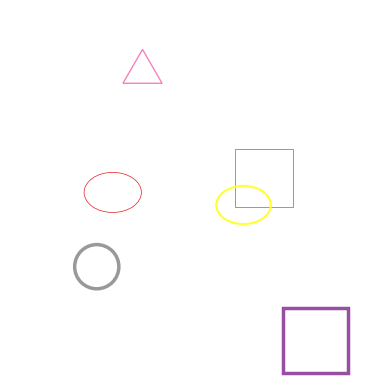[{"shape": "oval", "thickness": 0.5, "radius": 0.37, "center": [0.293, 0.5]}, {"shape": "square", "thickness": 0.5, "radius": 0.38, "center": [0.686, 0.537]}, {"shape": "square", "thickness": 2.5, "radius": 0.42, "center": [0.819, 0.115]}, {"shape": "oval", "thickness": 1.5, "radius": 0.35, "center": [0.633, 0.468]}, {"shape": "triangle", "thickness": 1, "radius": 0.29, "center": [0.37, 0.813]}, {"shape": "circle", "thickness": 2.5, "radius": 0.29, "center": [0.251, 0.307]}]